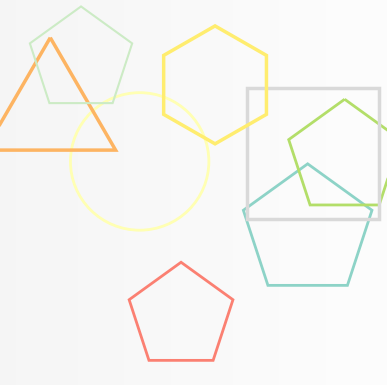[{"shape": "pentagon", "thickness": 2, "radius": 0.87, "center": [0.794, 0.4]}, {"shape": "circle", "thickness": 2, "radius": 0.89, "center": [0.36, 0.581]}, {"shape": "pentagon", "thickness": 2, "radius": 0.7, "center": [0.467, 0.178]}, {"shape": "triangle", "thickness": 2.5, "radius": 0.97, "center": [0.13, 0.707]}, {"shape": "pentagon", "thickness": 2, "radius": 0.76, "center": [0.889, 0.59]}, {"shape": "square", "thickness": 2.5, "radius": 0.85, "center": [0.808, 0.602]}, {"shape": "pentagon", "thickness": 1.5, "radius": 0.69, "center": [0.209, 0.844]}, {"shape": "hexagon", "thickness": 2.5, "radius": 0.77, "center": [0.555, 0.78]}]